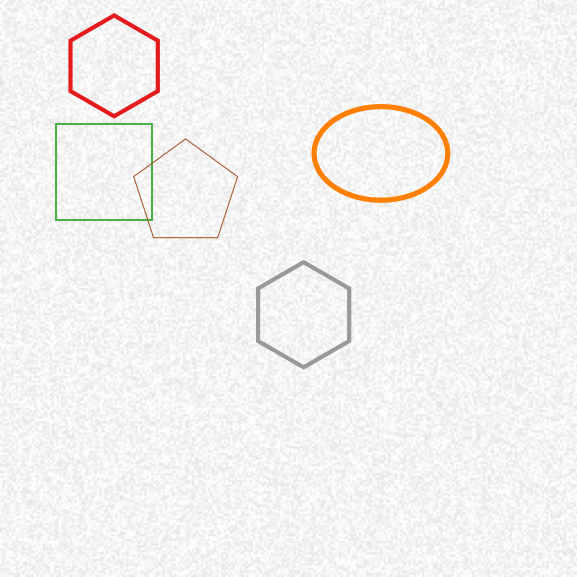[{"shape": "hexagon", "thickness": 2, "radius": 0.44, "center": [0.198, 0.885]}, {"shape": "square", "thickness": 1, "radius": 0.42, "center": [0.179, 0.701]}, {"shape": "oval", "thickness": 2.5, "radius": 0.58, "center": [0.66, 0.733]}, {"shape": "pentagon", "thickness": 0.5, "radius": 0.47, "center": [0.321, 0.664]}, {"shape": "hexagon", "thickness": 2, "radius": 0.46, "center": [0.526, 0.454]}]